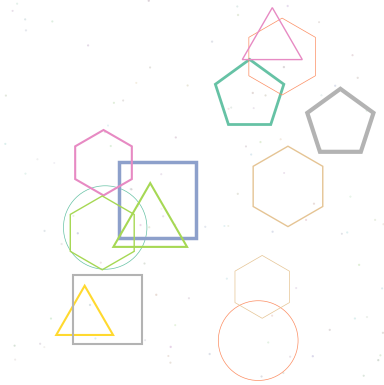[{"shape": "pentagon", "thickness": 2, "radius": 0.47, "center": [0.648, 0.752]}, {"shape": "circle", "thickness": 0.5, "radius": 0.54, "center": [0.273, 0.409]}, {"shape": "circle", "thickness": 0.5, "radius": 0.52, "center": [0.671, 0.115]}, {"shape": "hexagon", "thickness": 0.5, "radius": 0.5, "center": [0.733, 0.853]}, {"shape": "square", "thickness": 2.5, "radius": 0.49, "center": [0.409, 0.48]}, {"shape": "hexagon", "thickness": 1.5, "radius": 0.42, "center": [0.269, 0.577]}, {"shape": "triangle", "thickness": 1, "radius": 0.45, "center": [0.707, 0.89]}, {"shape": "triangle", "thickness": 1.5, "radius": 0.55, "center": [0.39, 0.414]}, {"shape": "hexagon", "thickness": 1, "radius": 0.48, "center": [0.266, 0.395]}, {"shape": "triangle", "thickness": 1.5, "radius": 0.43, "center": [0.22, 0.173]}, {"shape": "hexagon", "thickness": 1, "radius": 0.52, "center": [0.748, 0.516]}, {"shape": "hexagon", "thickness": 0.5, "radius": 0.41, "center": [0.681, 0.255]}, {"shape": "pentagon", "thickness": 3, "radius": 0.45, "center": [0.884, 0.679]}, {"shape": "square", "thickness": 1.5, "radius": 0.45, "center": [0.28, 0.197]}]